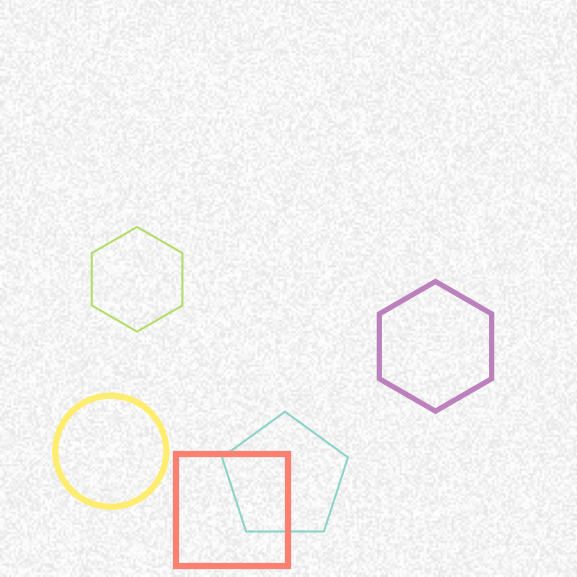[{"shape": "pentagon", "thickness": 1, "radius": 0.57, "center": [0.494, 0.172]}, {"shape": "square", "thickness": 3, "radius": 0.49, "center": [0.401, 0.115]}, {"shape": "hexagon", "thickness": 1, "radius": 0.45, "center": [0.237, 0.516]}, {"shape": "hexagon", "thickness": 2.5, "radius": 0.56, "center": [0.754, 0.399]}, {"shape": "circle", "thickness": 3, "radius": 0.48, "center": [0.192, 0.218]}]